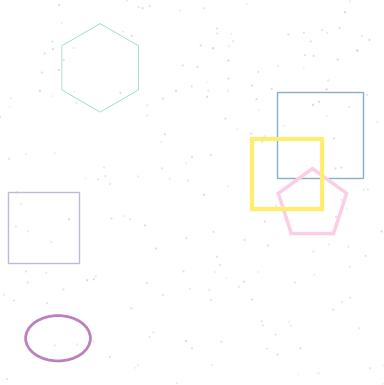[{"shape": "hexagon", "thickness": 0.5, "radius": 0.57, "center": [0.26, 0.824]}, {"shape": "square", "thickness": 1, "radius": 0.46, "center": [0.112, 0.41]}, {"shape": "square", "thickness": 1, "radius": 0.56, "center": [0.831, 0.649]}, {"shape": "pentagon", "thickness": 2.5, "radius": 0.47, "center": [0.812, 0.469]}, {"shape": "oval", "thickness": 2, "radius": 0.42, "center": [0.151, 0.121]}, {"shape": "square", "thickness": 3, "radius": 0.45, "center": [0.745, 0.547]}]